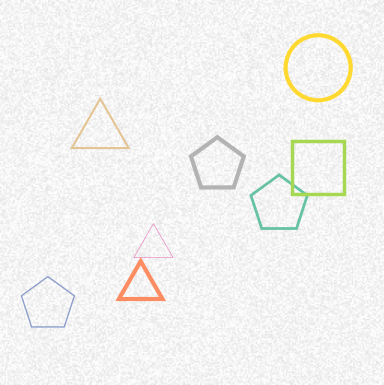[{"shape": "pentagon", "thickness": 2, "radius": 0.38, "center": [0.725, 0.469]}, {"shape": "triangle", "thickness": 3, "radius": 0.33, "center": [0.365, 0.256]}, {"shape": "pentagon", "thickness": 1, "radius": 0.36, "center": [0.124, 0.209]}, {"shape": "triangle", "thickness": 0.5, "radius": 0.3, "center": [0.399, 0.36]}, {"shape": "square", "thickness": 2.5, "radius": 0.34, "center": [0.827, 0.565]}, {"shape": "circle", "thickness": 3, "radius": 0.42, "center": [0.826, 0.824]}, {"shape": "triangle", "thickness": 1.5, "radius": 0.43, "center": [0.26, 0.658]}, {"shape": "pentagon", "thickness": 3, "radius": 0.36, "center": [0.565, 0.572]}]